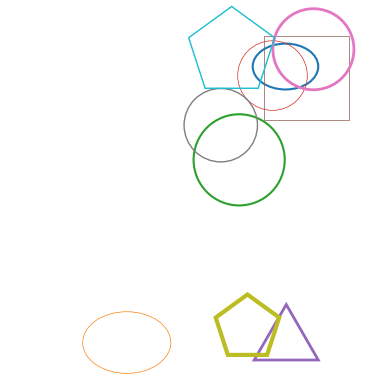[{"shape": "oval", "thickness": 1.5, "radius": 0.43, "center": [0.742, 0.827]}, {"shape": "oval", "thickness": 0.5, "radius": 0.57, "center": [0.329, 0.11]}, {"shape": "circle", "thickness": 1.5, "radius": 0.59, "center": [0.621, 0.585]}, {"shape": "circle", "thickness": 0.5, "radius": 0.45, "center": [0.708, 0.804]}, {"shape": "triangle", "thickness": 2, "radius": 0.48, "center": [0.744, 0.113]}, {"shape": "square", "thickness": 0.5, "radius": 0.55, "center": [0.796, 0.797]}, {"shape": "circle", "thickness": 2, "radius": 0.53, "center": [0.814, 0.872]}, {"shape": "circle", "thickness": 1, "radius": 0.48, "center": [0.573, 0.675]}, {"shape": "pentagon", "thickness": 3, "radius": 0.43, "center": [0.643, 0.148]}, {"shape": "pentagon", "thickness": 1, "radius": 0.59, "center": [0.602, 0.866]}]